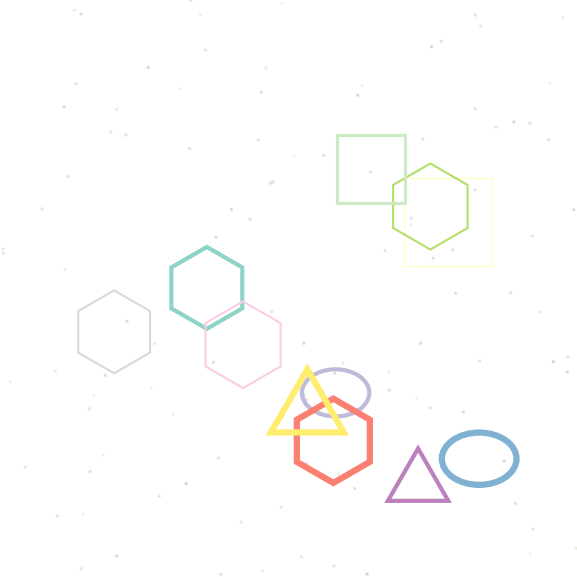[{"shape": "hexagon", "thickness": 2, "radius": 0.35, "center": [0.358, 0.501]}, {"shape": "square", "thickness": 0.5, "radius": 0.38, "center": [0.776, 0.614]}, {"shape": "oval", "thickness": 2, "radius": 0.29, "center": [0.581, 0.319]}, {"shape": "hexagon", "thickness": 3, "radius": 0.36, "center": [0.577, 0.236]}, {"shape": "oval", "thickness": 3, "radius": 0.32, "center": [0.83, 0.205]}, {"shape": "hexagon", "thickness": 1, "radius": 0.37, "center": [0.745, 0.642]}, {"shape": "hexagon", "thickness": 1, "radius": 0.38, "center": [0.421, 0.402]}, {"shape": "hexagon", "thickness": 1, "radius": 0.36, "center": [0.198, 0.425]}, {"shape": "triangle", "thickness": 2, "radius": 0.3, "center": [0.724, 0.162]}, {"shape": "square", "thickness": 1.5, "radius": 0.29, "center": [0.642, 0.706]}, {"shape": "triangle", "thickness": 3, "radius": 0.36, "center": [0.532, 0.287]}]